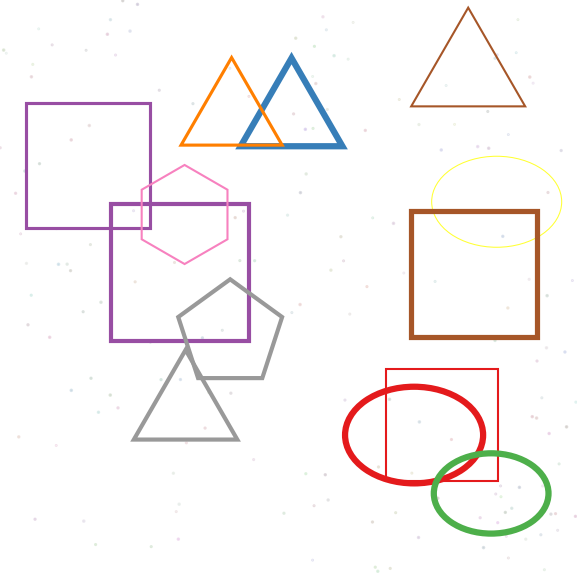[{"shape": "square", "thickness": 1, "radius": 0.48, "center": [0.765, 0.264]}, {"shape": "oval", "thickness": 3, "radius": 0.6, "center": [0.717, 0.246]}, {"shape": "triangle", "thickness": 3, "radius": 0.51, "center": [0.505, 0.797]}, {"shape": "oval", "thickness": 3, "radius": 0.5, "center": [0.85, 0.145]}, {"shape": "square", "thickness": 2, "radius": 0.59, "center": [0.311, 0.527]}, {"shape": "square", "thickness": 1.5, "radius": 0.54, "center": [0.152, 0.713]}, {"shape": "triangle", "thickness": 1.5, "radius": 0.51, "center": [0.401, 0.798]}, {"shape": "oval", "thickness": 0.5, "radius": 0.56, "center": [0.86, 0.65]}, {"shape": "triangle", "thickness": 1, "radius": 0.57, "center": [0.811, 0.872]}, {"shape": "square", "thickness": 2.5, "radius": 0.55, "center": [0.821, 0.525]}, {"shape": "hexagon", "thickness": 1, "radius": 0.43, "center": [0.32, 0.628]}, {"shape": "pentagon", "thickness": 2, "radius": 0.47, "center": [0.399, 0.421]}, {"shape": "triangle", "thickness": 2, "radius": 0.52, "center": [0.321, 0.29]}]